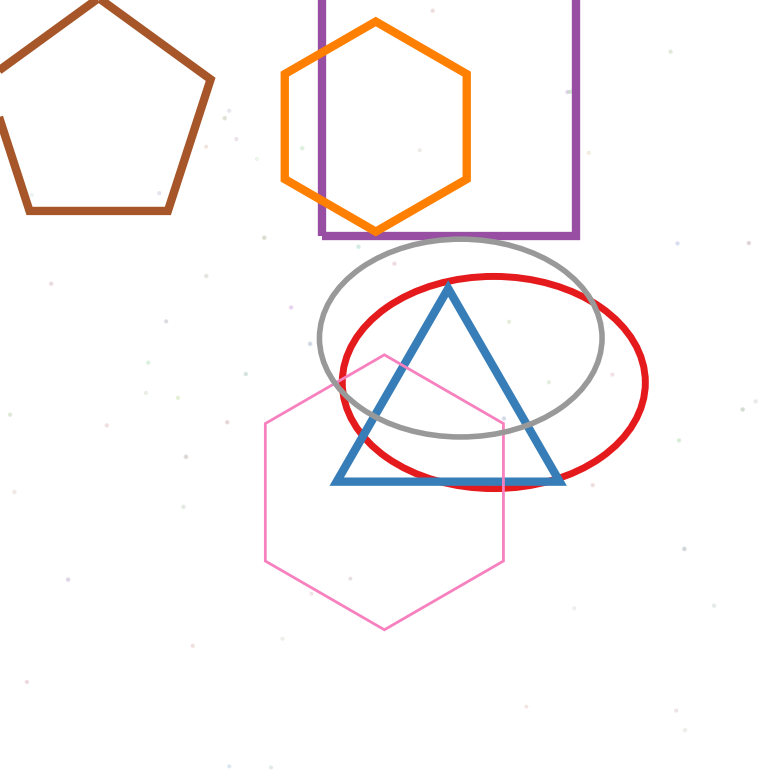[{"shape": "oval", "thickness": 2.5, "radius": 0.98, "center": [0.641, 0.503]}, {"shape": "triangle", "thickness": 3, "radius": 0.84, "center": [0.582, 0.458]}, {"shape": "square", "thickness": 3, "radius": 0.82, "center": [0.583, 0.859]}, {"shape": "hexagon", "thickness": 3, "radius": 0.68, "center": [0.488, 0.836]}, {"shape": "pentagon", "thickness": 3, "radius": 0.76, "center": [0.128, 0.85]}, {"shape": "hexagon", "thickness": 1, "radius": 0.89, "center": [0.499, 0.361]}, {"shape": "oval", "thickness": 2, "radius": 0.92, "center": [0.598, 0.561]}]